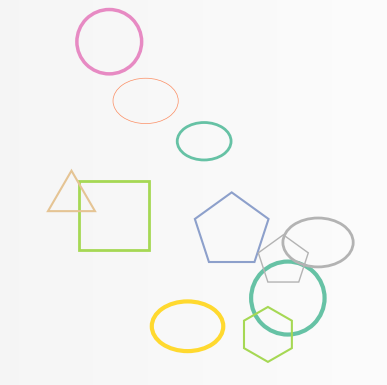[{"shape": "oval", "thickness": 2, "radius": 0.35, "center": [0.527, 0.633]}, {"shape": "circle", "thickness": 3, "radius": 0.47, "center": [0.743, 0.226]}, {"shape": "oval", "thickness": 0.5, "radius": 0.42, "center": [0.376, 0.738]}, {"shape": "pentagon", "thickness": 1.5, "radius": 0.5, "center": [0.598, 0.4]}, {"shape": "circle", "thickness": 2.5, "radius": 0.42, "center": [0.282, 0.892]}, {"shape": "hexagon", "thickness": 1.5, "radius": 0.36, "center": [0.691, 0.131]}, {"shape": "square", "thickness": 2, "radius": 0.45, "center": [0.294, 0.44]}, {"shape": "oval", "thickness": 3, "radius": 0.46, "center": [0.484, 0.153]}, {"shape": "triangle", "thickness": 1.5, "radius": 0.35, "center": [0.184, 0.487]}, {"shape": "oval", "thickness": 2, "radius": 0.45, "center": [0.821, 0.37]}, {"shape": "pentagon", "thickness": 1, "radius": 0.34, "center": [0.731, 0.322]}]